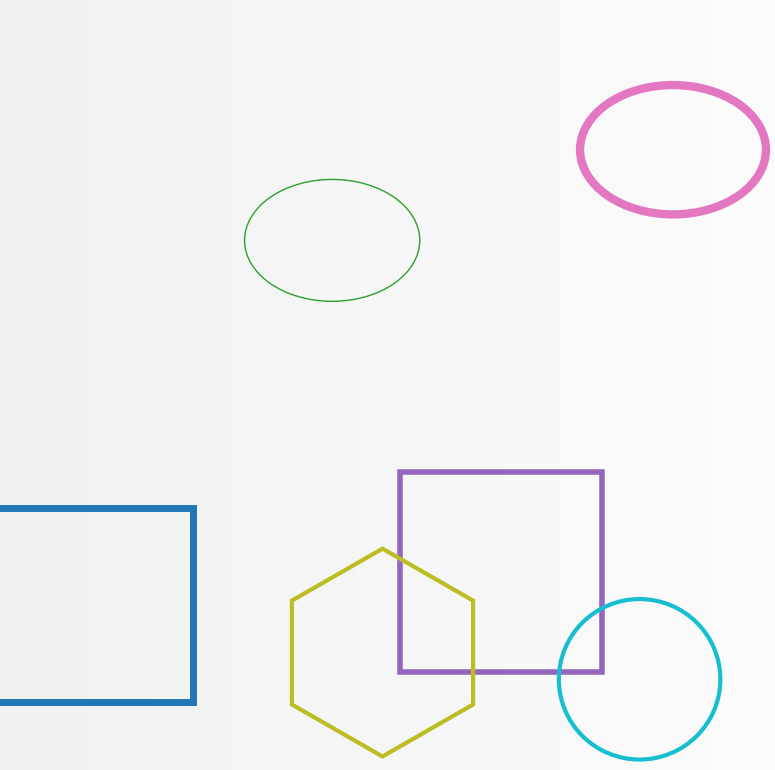[{"shape": "square", "thickness": 2.5, "radius": 0.63, "center": [0.122, 0.214]}, {"shape": "oval", "thickness": 0.5, "radius": 0.57, "center": [0.429, 0.688]}, {"shape": "square", "thickness": 2, "radius": 0.65, "center": [0.646, 0.257]}, {"shape": "oval", "thickness": 3, "radius": 0.6, "center": [0.868, 0.806]}, {"shape": "hexagon", "thickness": 1.5, "radius": 0.67, "center": [0.494, 0.153]}, {"shape": "circle", "thickness": 1.5, "radius": 0.52, "center": [0.825, 0.118]}]